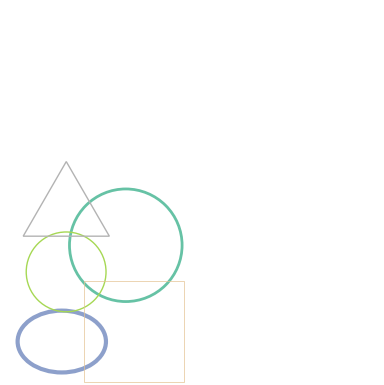[{"shape": "circle", "thickness": 2, "radius": 0.73, "center": [0.327, 0.363]}, {"shape": "oval", "thickness": 3, "radius": 0.57, "center": [0.16, 0.113]}, {"shape": "circle", "thickness": 1, "radius": 0.52, "center": [0.172, 0.294]}, {"shape": "square", "thickness": 0.5, "radius": 0.65, "center": [0.348, 0.14]}, {"shape": "triangle", "thickness": 1, "radius": 0.65, "center": [0.172, 0.451]}]